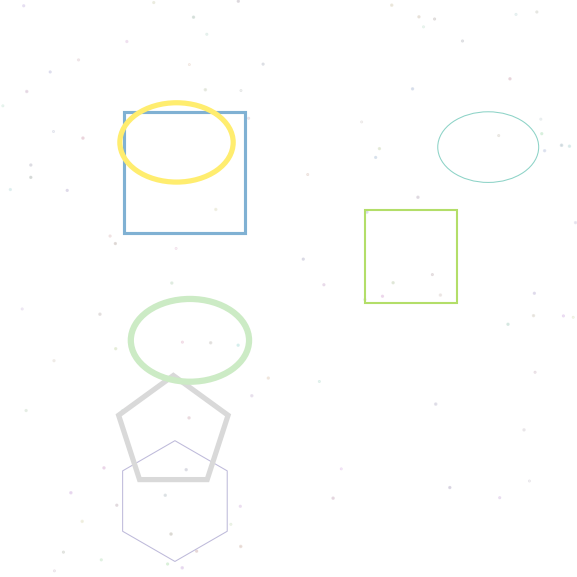[{"shape": "oval", "thickness": 0.5, "radius": 0.44, "center": [0.845, 0.744]}, {"shape": "hexagon", "thickness": 0.5, "radius": 0.52, "center": [0.303, 0.131]}, {"shape": "square", "thickness": 1.5, "radius": 0.52, "center": [0.32, 0.7]}, {"shape": "square", "thickness": 1, "radius": 0.4, "center": [0.711, 0.555]}, {"shape": "pentagon", "thickness": 2.5, "radius": 0.5, "center": [0.3, 0.249]}, {"shape": "oval", "thickness": 3, "radius": 0.51, "center": [0.329, 0.41]}, {"shape": "oval", "thickness": 2.5, "radius": 0.49, "center": [0.306, 0.753]}]